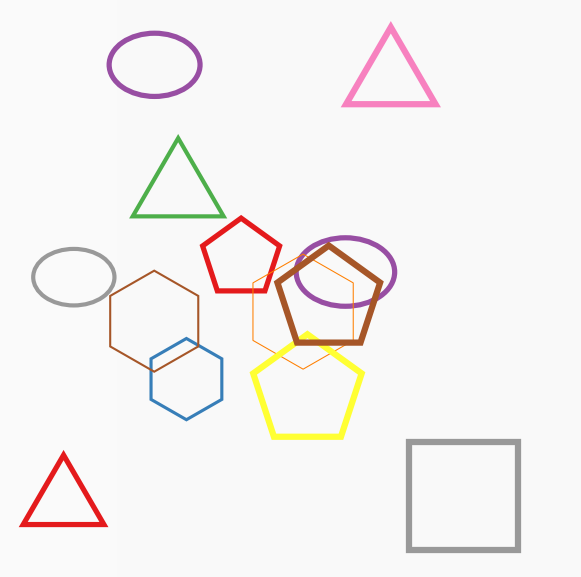[{"shape": "triangle", "thickness": 2.5, "radius": 0.4, "center": [0.109, 0.131]}, {"shape": "pentagon", "thickness": 2.5, "radius": 0.35, "center": [0.415, 0.552]}, {"shape": "hexagon", "thickness": 1.5, "radius": 0.35, "center": [0.321, 0.343]}, {"shape": "triangle", "thickness": 2, "radius": 0.45, "center": [0.307, 0.67]}, {"shape": "oval", "thickness": 2.5, "radius": 0.42, "center": [0.594, 0.528]}, {"shape": "oval", "thickness": 2.5, "radius": 0.39, "center": [0.266, 0.887]}, {"shape": "hexagon", "thickness": 0.5, "radius": 0.5, "center": [0.521, 0.459]}, {"shape": "pentagon", "thickness": 3, "radius": 0.49, "center": [0.529, 0.322]}, {"shape": "pentagon", "thickness": 3, "radius": 0.46, "center": [0.566, 0.481]}, {"shape": "hexagon", "thickness": 1, "radius": 0.44, "center": [0.265, 0.443]}, {"shape": "triangle", "thickness": 3, "radius": 0.44, "center": [0.672, 0.863]}, {"shape": "oval", "thickness": 2, "radius": 0.35, "center": [0.127, 0.519]}, {"shape": "square", "thickness": 3, "radius": 0.47, "center": [0.798, 0.141]}]